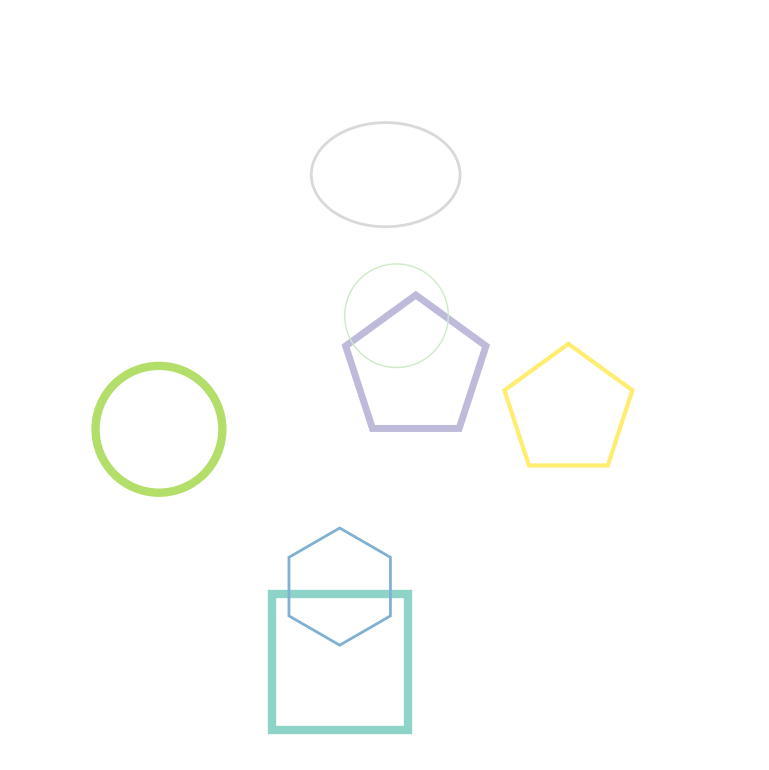[{"shape": "square", "thickness": 3, "radius": 0.44, "center": [0.442, 0.14]}, {"shape": "pentagon", "thickness": 2.5, "radius": 0.48, "center": [0.54, 0.521]}, {"shape": "hexagon", "thickness": 1, "radius": 0.38, "center": [0.441, 0.238]}, {"shape": "circle", "thickness": 3, "radius": 0.41, "center": [0.206, 0.442]}, {"shape": "oval", "thickness": 1, "radius": 0.48, "center": [0.501, 0.773]}, {"shape": "circle", "thickness": 0.5, "radius": 0.34, "center": [0.515, 0.59]}, {"shape": "pentagon", "thickness": 1.5, "radius": 0.44, "center": [0.738, 0.466]}]